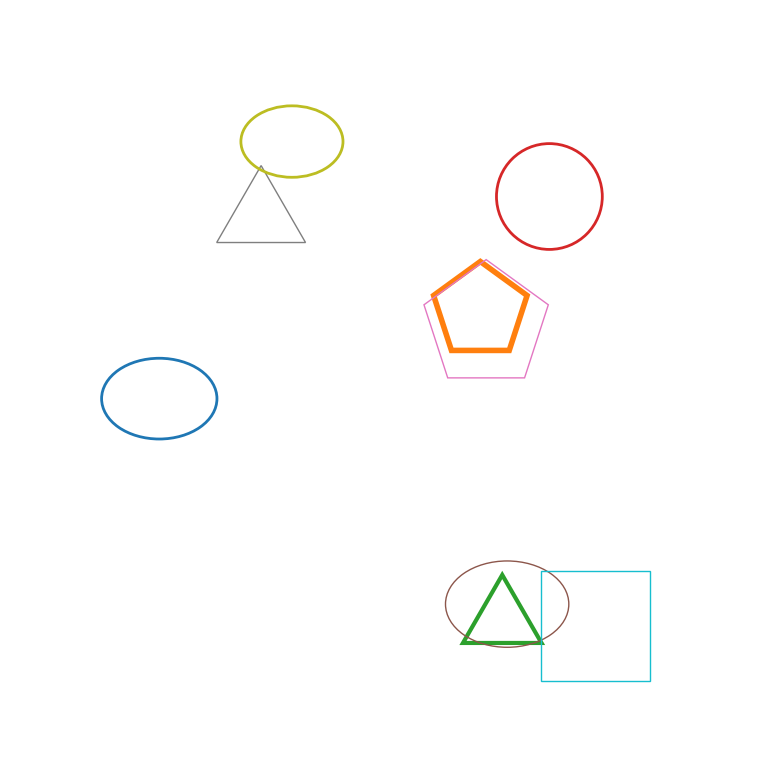[{"shape": "oval", "thickness": 1, "radius": 0.37, "center": [0.207, 0.482]}, {"shape": "pentagon", "thickness": 2, "radius": 0.32, "center": [0.624, 0.597]}, {"shape": "triangle", "thickness": 1.5, "radius": 0.29, "center": [0.652, 0.194]}, {"shape": "circle", "thickness": 1, "radius": 0.34, "center": [0.713, 0.745]}, {"shape": "oval", "thickness": 0.5, "radius": 0.4, "center": [0.659, 0.215]}, {"shape": "pentagon", "thickness": 0.5, "radius": 0.42, "center": [0.631, 0.578]}, {"shape": "triangle", "thickness": 0.5, "radius": 0.33, "center": [0.339, 0.718]}, {"shape": "oval", "thickness": 1, "radius": 0.33, "center": [0.379, 0.816]}, {"shape": "square", "thickness": 0.5, "radius": 0.36, "center": [0.773, 0.187]}]